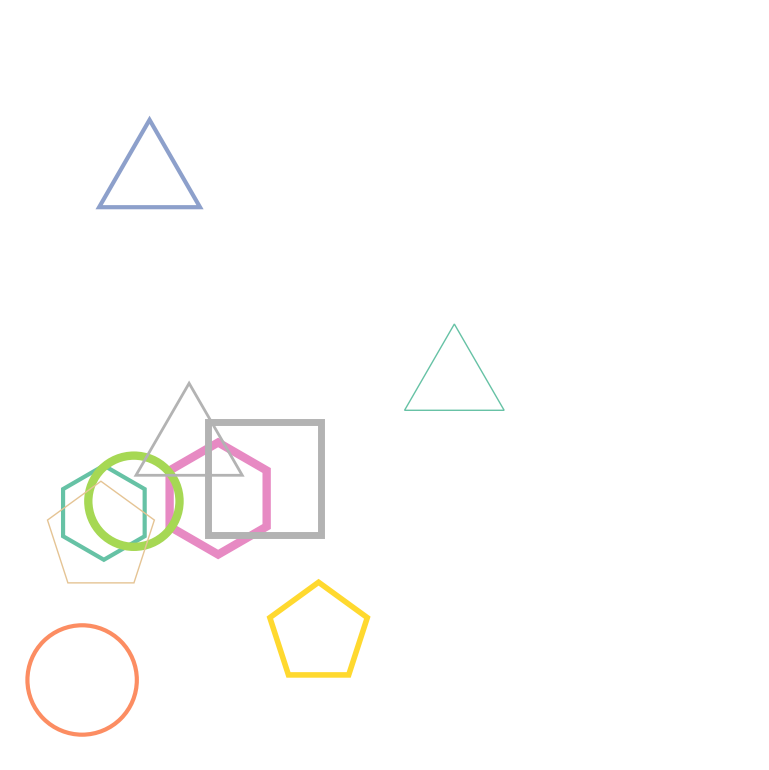[{"shape": "hexagon", "thickness": 1.5, "radius": 0.31, "center": [0.135, 0.334]}, {"shape": "triangle", "thickness": 0.5, "radius": 0.37, "center": [0.59, 0.504]}, {"shape": "circle", "thickness": 1.5, "radius": 0.36, "center": [0.107, 0.117]}, {"shape": "triangle", "thickness": 1.5, "radius": 0.38, "center": [0.194, 0.769]}, {"shape": "hexagon", "thickness": 3, "radius": 0.36, "center": [0.283, 0.353]}, {"shape": "circle", "thickness": 3, "radius": 0.3, "center": [0.174, 0.349]}, {"shape": "pentagon", "thickness": 2, "radius": 0.33, "center": [0.414, 0.177]}, {"shape": "pentagon", "thickness": 0.5, "radius": 0.36, "center": [0.131, 0.302]}, {"shape": "triangle", "thickness": 1, "radius": 0.4, "center": [0.246, 0.423]}, {"shape": "square", "thickness": 2.5, "radius": 0.37, "center": [0.344, 0.378]}]